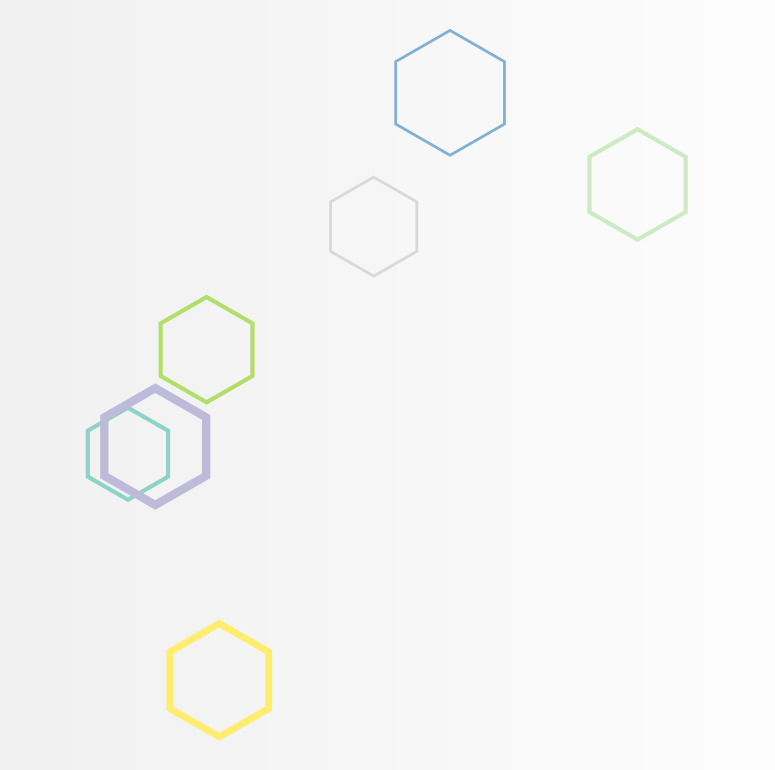[{"shape": "hexagon", "thickness": 1.5, "radius": 0.3, "center": [0.165, 0.411]}, {"shape": "hexagon", "thickness": 3, "radius": 0.38, "center": [0.2, 0.42]}, {"shape": "hexagon", "thickness": 1, "radius": 0.41, "center": [0.581, 0.879]}, {"shape": "hexagon", "thickness": 1.5, "radius": 0.34, "center": [0.267, 0.546]}, {"shape": "hexagon", "thickness": 1, "radius": 0.32, "center": [0.482, 0.706]}, {"shape": "hexagon", "thickness": 1.5, "radius": 0.36, "center": [0.823, 0.76]}, {"shape": "hexagon", "thickness": 2.5, "radius": 0.37, "center": [0.283, 0.117]}]